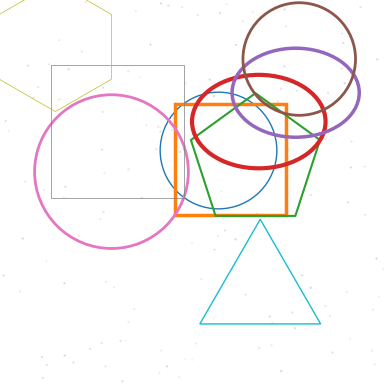[{"shape": "circle", "thickness": 1, "radius": 0.76, "center": [0.568, 0.609]}, {"shape": "square", "thickness": 2.5, "radius": 0.72, "center": [0.6, 0.587]}, {"shape": "pentagon", "thickness": 1.5, "radius": 0.88, "center": [0.664, 0.582]}, {"shape": "oval", "thickness": 3, "radius": 0.87, "center": [0.672, 0.684]}, {"shape": "oval", "thickness": 2.5, "radius": 0.83, "center": [0.768, 0.759]}, {"shape": "circle", "thickness": 2, "radius": 0.73, "center": [0.777, 0.847]}, {"shape": "circle", "thickness": 2, "radius": 1.0, "center": [0.29, 0.554]}, {"shape": "square", "thickness": 0.5, "radius": 0.87, "center": [0.305, 0.658]}, {"shape": "hexagon", "thickness": 0.5, "radius": 0.84, "center": [0.144, 0.878]}, {"shape": "triangle", "thickness": 1, "radius": 0.91, "center": [0.676, 0.249]}]